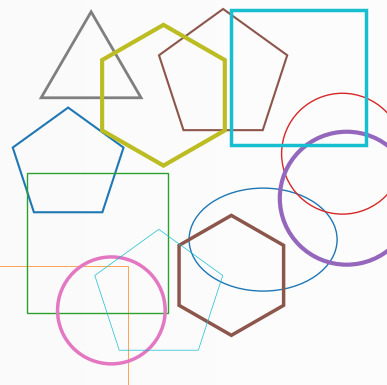[{"shape": "oval", "thickness": 1, "radius": 0.96, "center": [0.679, 0.378]}, {"shape": "pentagon", "thickness": 1.5, "radius": 0.75, "center": [0.176, 0.57]}, {"shape": "square", "thickness": 0.5, "radius": 0.97, "center": [0.135, 0.114]}, {"shape": "square", "thickness": 1, "radius": 0.91, "center": [0.252, 0.369]}, {"shape": "circle", "thickness": 1, "radius": 0.78, "center": [0.884, 0.601]}, {"shape": "circle", "thickness": 3, "radius": 0.86, "center": [0.895, 0.485]}, {"shape": "pentagon", "thickness": 1.5, "radius": 0.87, "center": [0.576, 0.803]}, {"shape": "hexagon", "thickness": 2.5, "radius": 0.78, "center": [0.597, 0.285]}, {"shape": "circle", "thickness": 2.5, "radius": 0.69, "center": [0.287, 0.194]}, {"shape": "triangle", "thickness": 2, "radius": 0.74, "center": [0.235, 0.82]}, {"shape": "hexagon", "thickness": 3, "radius": 0.91, "center": [0.422, 0.753]}, {"shape": "pentagon", "thickness": 0.5, "radius": 0.87, "center": [0.41, 0.231]}, {"shape": "square", "thickness": 2.5, "radius": 0.87, "center": [0.77, 0.798]}]